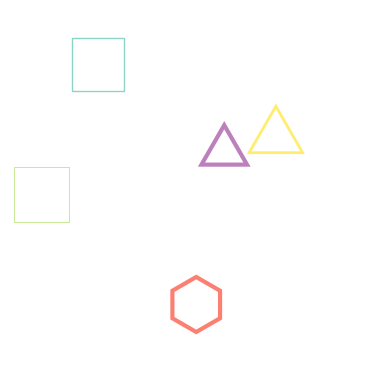[{"shape": "square", "thickness": 1, "radius": 0.34, "center": [0.255, 0.833]}, {"shape": "hexagon", "thickness": 3, "radius": 0.36, "center": [0.51, 0.209]}, {"shape": "square", "thickness": 0.5, "radius": 0.36, "center": [0.108, 0.496]}, {"shape": "triangle", "thickness": 3, "radius": 0.34, "center": [0.582, 0.607]}, {"shape": "triangle", "thickness": 2, "radius": 0.4, "center": [0.717, 0.644]}]